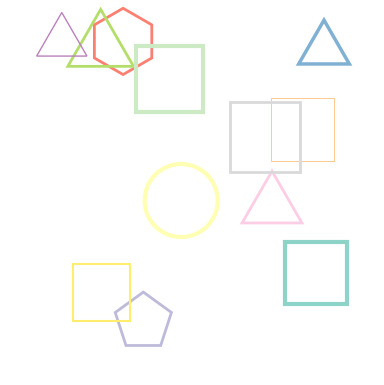[{"shape": "square", "thickness": 3, "radius": 0.4, "center": [0.82, 0.291]}, {"shape": "circle", "thickness": 3, "radius": 0.47, "center": [0.471, 0.479]}, {"shape": "pentagon", "thickness": 2, "radius": 0.38, "center": [0.372, 0.165]}, {"shape": "hexagon", "thickness": 2, "radius": 0.43, "center": [0.32, 0.892]}, {"shape": "triangle", "thickness": 2.5, "radius": 0.38, "center": [0.842, 0.872]}, {"shape": "square", "thickness": 0.5, "radius": 0.41, "center": [0.786, 0.663]}, {"shape": "triangle", "thickness": 2, "radius": 0.49, "center": [0.261, 0.877]}, {"shape": "triangle", "thickness": 2, "radius": 0.45, "center": [0.707, 0.466]}, {"shape": "square", "thickness": 2, "radius": 0.45, "center": [0.689, 0.643]}, {"shape": "triangle", "thickness": 1, "radius": 0.38, "center": [0.16, 0.892]}, {"shape": "square", "thickness": 3, "radius": 0.43, "center": [0.441, 0.795]}, {"shape": "square", "thickness": 1.5, "radius": 0.37, "center": [0.263, 0.239]}]